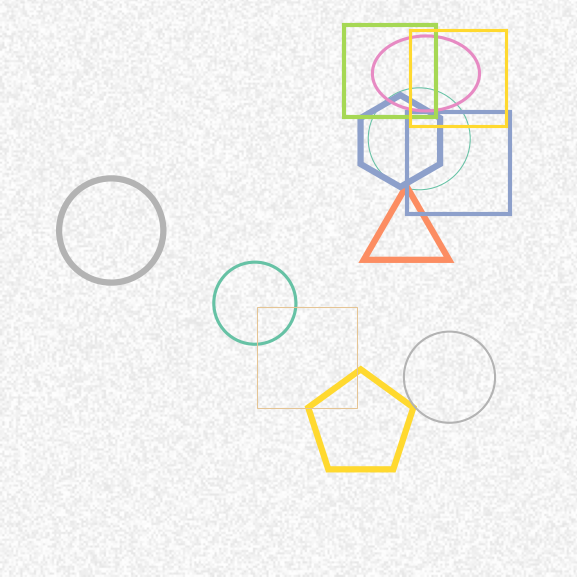[{"shape": "circle", "thickness": 1.5, "radius": 0.36, "center": [0.441, 0.474]}, {"shape": "circle", "thickness": 0.5, "radius": 0.44, "center": [0.726, 0.759]}, {"shape": "triangle", "thickness": 3, "radius": 0.43, "center": [0.704, 0.592]}, {"shape": "hexagon", "thickness": 3, "radius": 0.4, "center": [0.693, 0.755]}, {"shape": "square", "thickness": 2, "radius": 0.44, "center": [0.794, 0.717]}, {"shape": "oval", "thickness": 1.5, "radius": 0.46, "center": [0.738, 0.872]}, {"shape": "square", "thickness": 2, "radius": 0.4, "center": [0.676, 0.876]}, {"shape": "square", "thickness": 1.5, "radius": 0.41, "center": [0.793, 0.865]}, {"shape": "pentagon", "thickness": 3, "radius": 0.48, "center": [0.625, 0.264]}, {"shape": "square", "thickness": 0.5, "radius": 0.44, "center": [0.532, 0.38]}, {"shape": "circle", "thickness": 1, "radius": 0.39, "center": [0.778, 0.346]}, {"shape": "circle", "thickness": 3, "radius": 0.45, "center": [0.193, 0.6]}]